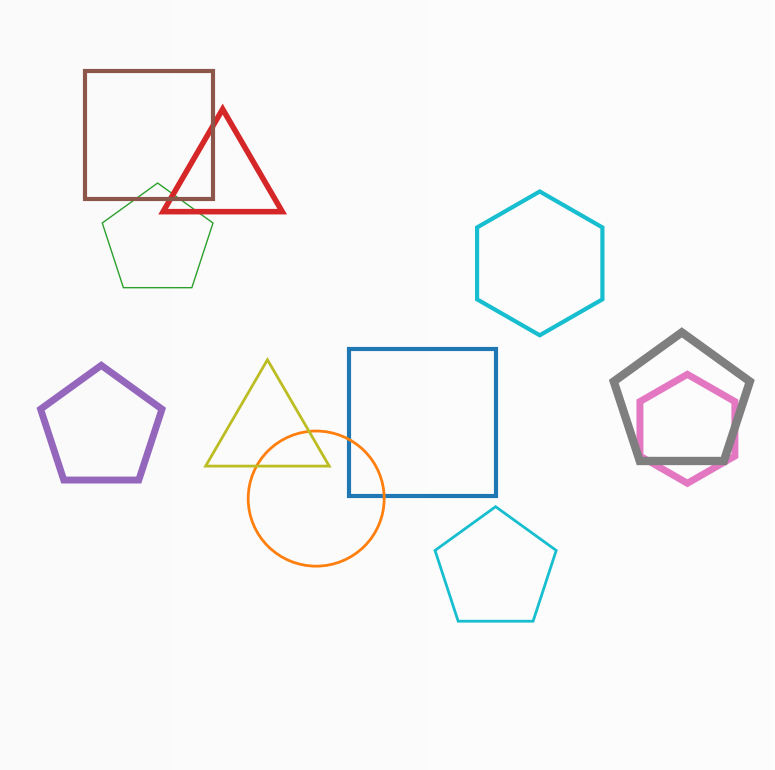[{"shape": "square", "thickness": 1.5, "radius": 0.48, "center": [0.545, 0.451]}, {"shape": "circle", "thickness": 1, "radius": 0.44, "center": [0.408, 0.352]}, {"shape": "pentagon", "thickness": 0.5, "radius": 0.38, "center": [0.203, 0.687]}, {"shape": "triangle", "thickness": 2, "radius": 0.44, "center": [0.287, 0.769]}, {"shape": "pentagon", "thickness": 2.5, "radius": 0.41, "center": [0.131, 0.443]}, {"shape": "square", "thickness": 1.5, "radius": 0.42, "center": [0.192, 0.825]}, {"shape": "hexagon", "thickness": 2.5, "radius": 0.35, "center": [0.887, 0.443]}, {"shape": "pentagon", "thickness": 3, "radius": 0.46, "center": [0.88, 0.476]}, {"shape": "triangle", "thickness": 1, "radius": 0.46, "center": [0.345, 0.441]}, {"shape": "hexagon", "thickness": 1.5, "radius": 0.47, "center": [0.696, 0.658]}, {"shape": "pentagon", "thickness": 1, "radius": 0.41, "center": [0.64, 0.26]}]